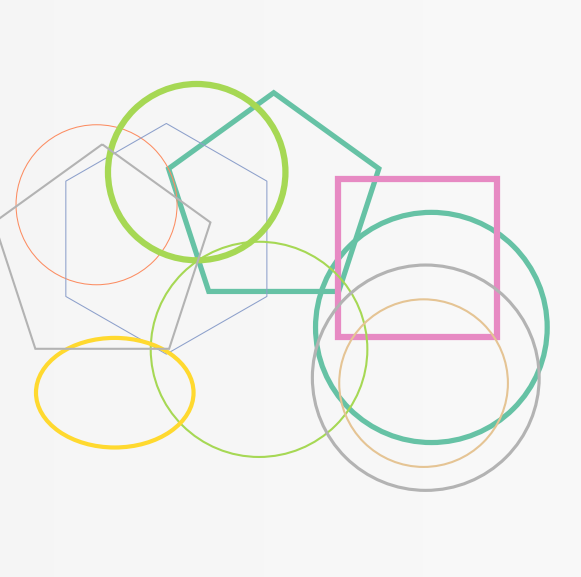[{"shape": "circle", "thickness": 2.5, "radius": 1.0, "center": [0.742, 0.432]}, {"shape": "pentagon", "thickness": 2.5, "radius": 0.95, "center": [0.471, 0.648]}, {"shape": "circle", "thickness": 0.5, "radius": 0.69, "center": [0.166, 0.645]}, {"shape": "hexagon", "thickness": 0.5, "radius": 1.0, "center": [0.286, 0.586]}, {"shape": "square", "thickness": 3, "radius": 0.69, "center": [0.718, 0.553]}, {"shape": "circle", "thickness": 3, "radius": 0.76, "center": [0.338, 0.701]}, {"shape": "circle", "thickness": 1, "radius": 0.93, "center": [0.446, 0.394]}, {"shape": "oval", "thickness": 2, "radius": 0.68, "center": [0.197, 0.319]}, {"shape": "circle", "thickness": 1, "radius": 0.73, "center": [0.729, 0.336]}, {"shape": "pentagon", "thickness": 1, "radius": 0.98, "center": [0.176, 0.554]}, {"shape": "circle", "thickness": 1.5, "radius": 0.98, "center": [0.732, 0.345]}]